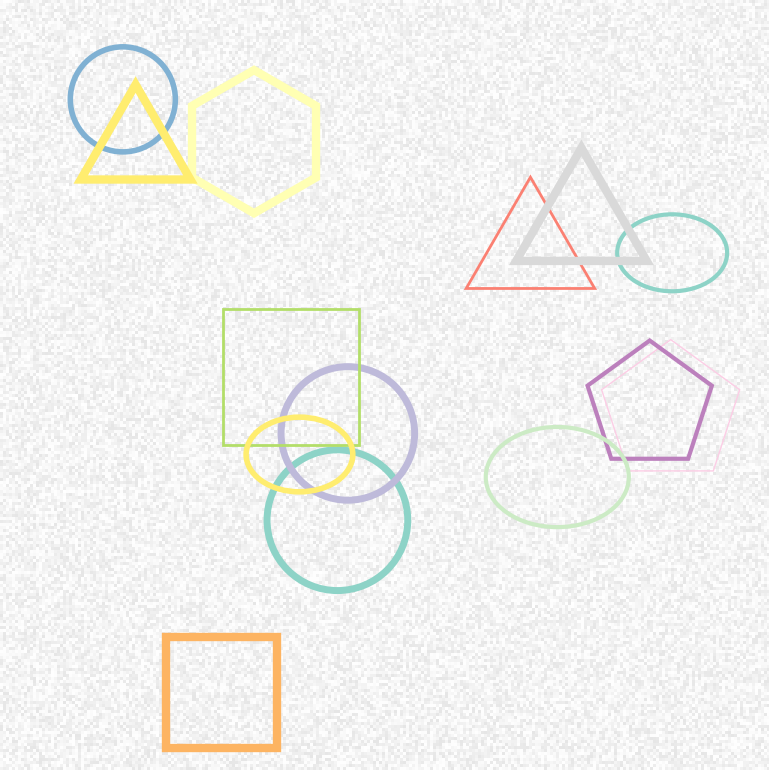[{"shape": "oval", "thickness": 1.5, "radius": 0.36, "center": [0.873, 0.672]}, {"shape": "circle", "thickness": 2.5, "radius": 0.46, "center": [0.438, 0.324]}, {"shape": "hexagon", "thickness": 3, "radius": 0.46, "center": [0.33, 0.816]}, {"shape": "circle", "thickness": 2.5, "radius": 0.43, "center": [0.452, 0.437]}, {"shape": "triangle", "thickness": 1, "radius": 0.48, "center": [0.689, 0.674]}, {"shape": "circle", "thickness": 2, "radius": 0.34, "center": [0.16, 0.871]}, {"shape": "square", "thickness": 3, "radius": 0.36, "center": [0.288, 0.101]}, {"shape": "square", "thickness": 1, "radius": 0.44, "center": [0.378, 0.51]}, {"shape": "pentagon", "thickness": 0.5, "radius": 0.47, "center": [0.871, 0.465]}, {"shape": "triangle", "thickness": 3, "radius": 0.49, "center": [0.755, 0.71]}, {"shape": "pentagon", "thickness": 1.5, "radius": 0.42, "center": [0.844, 0.473]}, {"shape": "oval", "thickness": 1.5, "radius": 0.46, "center": [0.724, 0.38]}, {"shape": "triangle", "thickness": 3, "radius": 0.41, "center": [0.176, 0.808]}, {"shape": "oval", "thickness": 2, "radius": 0.35, "center": [0.389, 0.41]}]